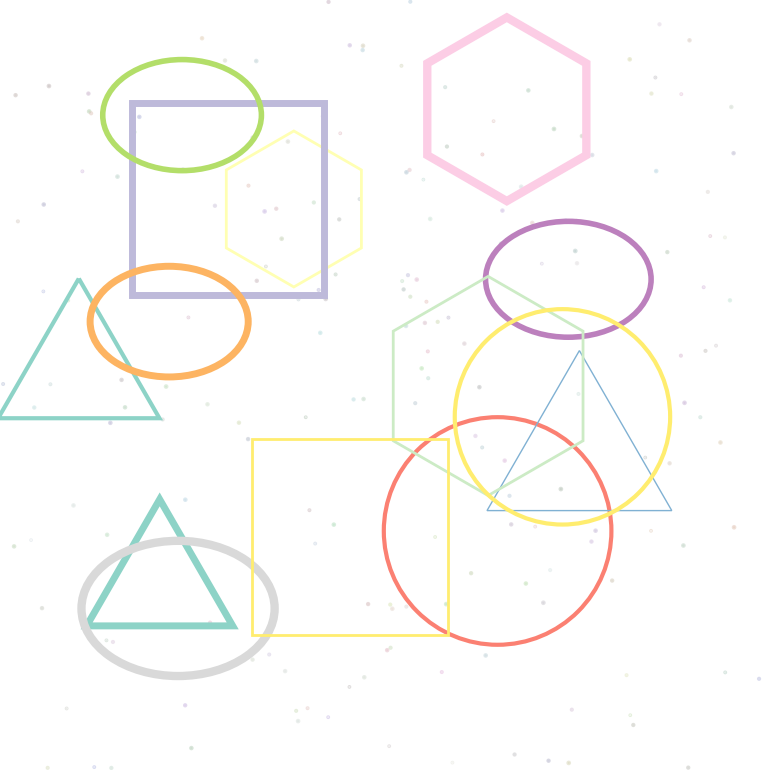[{"shape": "triangle", "thickness": 1.5, "radius": 0.6, "center": [0.102, 0.517]}, {"shape": "triangle", "thickness": 2.5, "radius": 0.55, "center": [0.207, 0.242]}, {"shape": "hexagon", "thickness": 1, "radius": 0.51, "center": [0.382, 0.729]}, {"shape": "square", "thickness": 2.5, "radius": 0.62, "center": [0.296, 0.741]}, {"shape": "circle", "thickness": 1.5, "radius": 0.74, "center": [0.646, 0.31]}, {"shape": "triangle", "thickness": 0.5, "radius": 0.69, "center": [0.752, 0.406]}, {"shape": "oval", "thickness": 2.5, "radius": 0.51, "center": [0.22, 0.582]}, {"shape": "oval", "thickness": 2, "radius": 0.52, "center": [0.236, 0.851]}, {"shape": "hexagon", "thickness": 3, "radius": 0.6, "center": [0.658, 0.858]}, {"shape": "oval", "thickness": 3, "radius": 0.63, "center": [0.231, 0.21]}, {"shape": "oval", "thickness": 2, "radius": 0.54, "center": [0.738, 0.637]}, {"shape": "hexagon", "thickness": 1, "radius": 0.71, "center": [0.634, 0.499]}, {"shape": "square", "thickness": 1, "radius": 0.64, "center": [0.454, 0.303]}, {"shape": "circle", "thickness": 1.5, "radius": 0.7, "center": [0.73, 0.459]}]